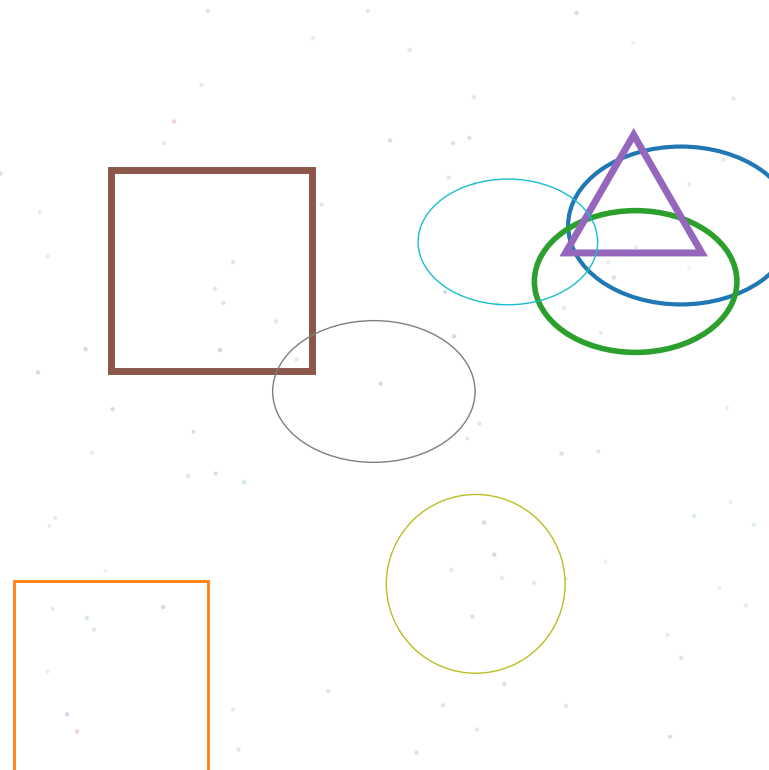[{"shape": "oval", "thickness": 1.5, "radius": 0.73, "center": [0.884, 0.707]}, {"shape": "square", "thickness": 1, "radius": 0.63, "center": [0.144, 0.12]}, {"shape": "oval", "thickness": 2, "radius": 0.66, "center": [0.826, 0.634]}, {"shape": "triangle", "thickness": 2.5, "radius": 0.51, "center": [0.823, 0.723]}, {"shape": "square", "thickness": 2.5, "radius": 0.65, "center": [0.274, 0.648]}, {"shape": "oval", "thickness": 0.5, "radius": 0.66, "center": [0.486, 0.492]}, {"shape": "circle", "thickness": 0.5, "radius": 0.58, "center": [0.618, 0.242]}, {"shape": "oval", "thickness": 0.5, "radius": 0.58, "center": [0.66, 0.686]}]